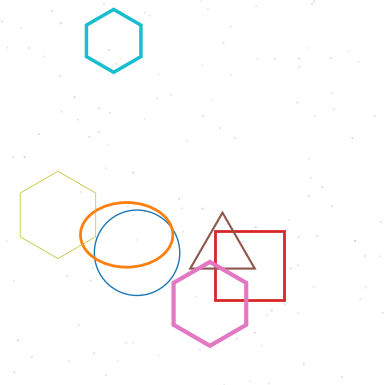[{"shape": "circle", "thickness": 1, "radius": 0.55, "center": [0.356, 0.343]}, {"shape": "oval", "thickness": 2, "radius": 0.6, "center": [0.329, 0.39]}, {"shape": "square", "thickness": 2, "radius": 0.45, "center": [0.648, 0.31]}, {"shape": "triangle", "thickness": 1.5, "radius": 0.48, "center": [0.578, 0.351]}, {"shape": "hexagon", "thickness": 3, "radius": 0.54, "center": [0.545, 0.211]}, {"shape": "hexagon", "thickness": 0.5, "radius": 0.57, "center": [0.151, 0.442]}, {"shape": "hexagon", "thickness": 2.5, "radius": 0.41, "center": [0.295, 0.894]}]